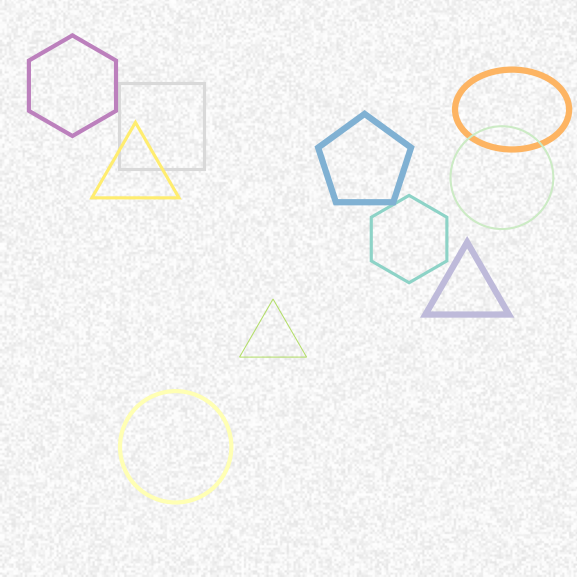[{"shape": "hexagon", "thickness": 1.5, "radius": 0.38, "center": [0.708, 0.585]}, {"shape": "circle", "thickness": 2, "radius": 0.48, "center": [0.304, 0.225]}, {"shape": "triangle", "thickness": 3, "radius": 0.42, "center": [0.809, 0.496]}, {"shape": "pentagon", "thickness": 3, "radius": 0.42, "center": [0.631, 0.717]}, {"shape": "oval", "thickness": 3, "radius": 0.49, "center": [0.887, 0.809]}, {"shape": "triangle", "thickness": 0.5, "radius": 0.34, "center": [0.473, 0.414]}, {"shape": "square", "thickness": 1.5, "radius": 0.37, "center": [0.28, 0.781]}, {"shape": "hexagon", "thickness": 2, "radius": 0.44, "center": [0.125, 0.851]}, {"shape": "circle", "thickness": 1, "radius": 0.45, "center": [0.869, 0.692]}, {"shape": "triangle", "thickness": 1.5, "radius": 0.44, "center": [0.235, 0.7]}]